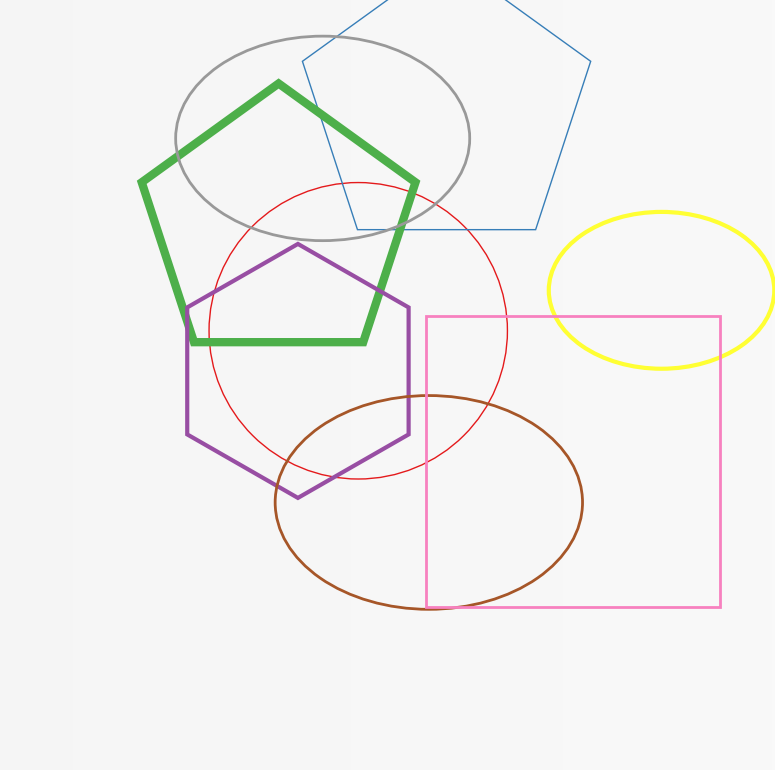[{"shape": "circle", "thickness": 0.5, "radius": 0.96, "center": [0.462, 0.57]}, {"shape": "pentagon", "thickness": 0.5, "radius": 0.98, "center": [0.576, 0.86]}, {"shape": "pentagon", "thickness": 3, "radius": 0.93, "center": [0.36, 0.706]}, {"shape": "hexagon", "thickness": 1.5, "radius": 0.82, "center": [0.384, 0.518]}, {"shape": "oval", "thickness": 1.5, "radius": 0.73, "center": [0.854, 0.623]}, {"shape": "oval", "thickness": 1, "radius": 0.99, "center": [0.553, 0.347]}, {"shape": "square", "thickness": 1, "radius": 0.95, "center": [0.739, 0.401]}, {"shape": "oval", "thickness": 1, "radius": 0.95, "center": [0.416, 0.82]}]